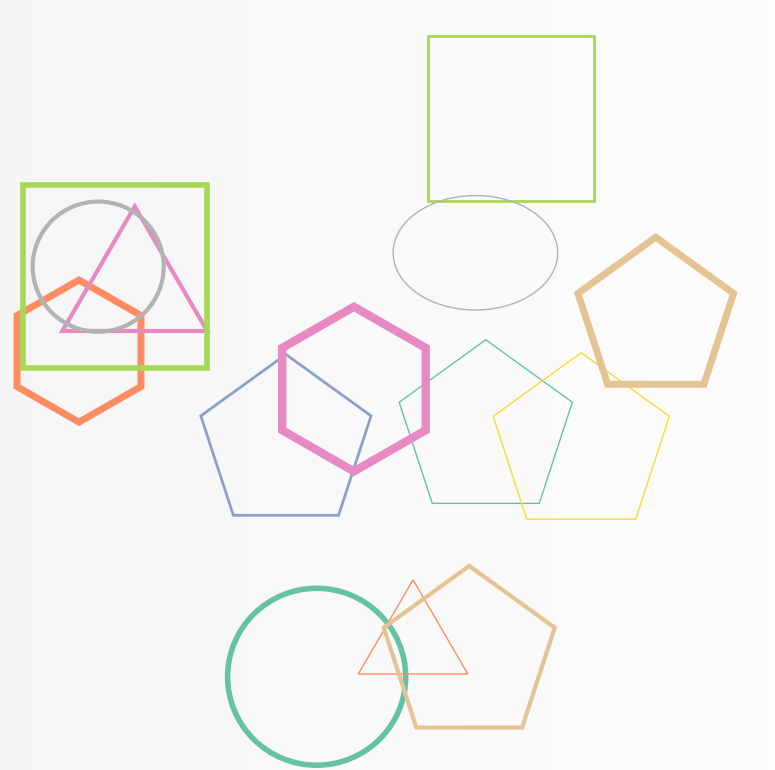[{"shape": "circle", "thickness": 2, "radius": 0.57, "center": [0.409, 0.121]}, {"shape": "pentagon", "thickness": 0.5, "radius": 0.59, "center": [0.627, 0.441]}, {"shape": "triangle", "thickness": 0.5, "radius": 0.41, "center": [0.533, 0.165]}, {"shape": "hexagon", "thickness": 2.5, "radius": 0.46, "center": [0.102, 0.544]}, {"shape": "pentagon", "thickness": 1, "radius": 0.58, "center": [0.369, 0.424]}, {"shape": "triangle", "thickness": 1.5, "radius": 0.54, "center": [0.174, 0.624]}, {"shape": "hexagon", "thickness": 3, "radius": 0.53, "center": [0.457, 0.495]}, {"shape": "square", "thickness": 1, "radius": 0.53, "center": [0.66, 0.846]}, {"shape": "square", "thickness": 2, "radius": 0.59, "center": [0.148, 0.641]}, {"shape": "pentagon", "thickness": 0.5, "radius": 0.6, "center": [0.75, 0.422]}, {"shape": "pentagon", "thickness": 2.5, "radius": 0.53, "center": [0.846, 0.586]}, {"shape": "pentagon", "thickness": 1.5, "radius": 0.58, "center": [0.605, 0.149]}, {"shape": "oval", "thickness": 0.5, "radius": 0.53, "center": [0.613, 0.672]}, {"shape": "circle", "thickness": 1.5, "radius": 0.42, "center": [0.127, 0.654]}]